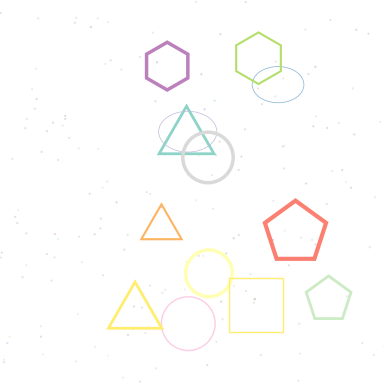[{"shape": "triangle", "thickness": 2, "radius": 0.41, "center": [0.485, 0.642]}, {"shape": "circle", "thickness": 2.5, "radius": 0.3, "center": [0.543, 0.29]}, {"shape": "oval", "thickness": 0.5, "radius": 0.38, "center": [0.488, 0.658]}, {"shape": "pentagon", "thickness": 3, "radius": 0.42, "center": [0.767, 0.395]}, {"shape": "oval", "thickness": 0.5, "radius": 0.34, "center": [0.722, 0.78]}, {"shape": "triangle", "thickness": 1.5, "radius": 0.3, "center": [0.419, 0.409]}, {"shape": "hexagon", "thickness": 1.5, "radius": 0.33, "center": [0.671, 0.849]}, {"shape": "circle", "thickness": 1, "radius": 0.35, "center": [0.489, 0.159]}, {"shape": "circle", "thickness": 2.5, "radius": 0.33, "center": [0.54, 0.591]}, {"shape": "hexagon", "thickness": 2.5, "radius": 0.31, "center": [0.434, 0.828]}, {"shape": "pentagon", "thickness": 2, "radius": 0.31, "center": [0.854, 0.222]}, {"shape": "triangle", "thickness": 2, "radius": 0.4, "center": [0.351, 0.187]}, {"shape": "square", "thickness": 1, "radius": 0.35, "center": [0.665, 0.208]}]